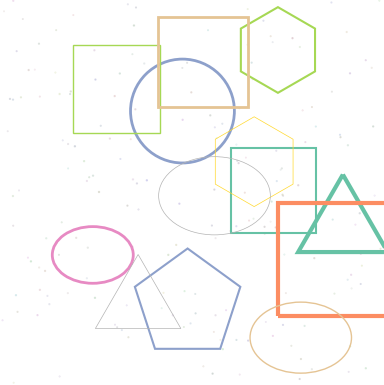[{"shape": "square", "thickness": 1.5, "radius": 0.55, "center": [0.71, 0.506]}, {"shape": "triangle", "thickness": 3, "radius": 0.67, "center": [0.891, 0.412]}, {"shape": "square", "thickness": 3, "radius": 0.74, "center": [0.869, 0.326]}, {"shape": "pentagon", "thickness": 1.5, "radius": 0.72, "center": [0.487, 0.21]}, {"shape": "circle", "thickness": 2, "radius": 0.67, "center": [0.474, 0.712]}, {"shape": "oval", "thickness": 2, "radius": 0.53, "center": [0.241, 0.338]}, {"shape": "square", "thickness": 1, "radius": 0.57, "center": [0.303, 0.769]}, {"shape": "hexagon", "thickness": 1.5, "radius": 0.56, "center": [0.722, 0.87]}, {"shape": "hexagon", "thickness": 0.5, "radius": 0.58, "center": [0.66, 0.58]}, {"shape": "square", "thickness": 2, "radius": 0.58, "center": [0.526, 0.84]}, {"shape": "oval", "thickness": 1, "radius": 0.66, "center": [0.781, 0.123]}, {"shape": "triangle", "thickness": 0.5, "radius": 0.64, "center": [0.359, 0.211]}, {"shape": "oval", "thickness": 0.5, "radius": 0.73, "center": [0.557, 0.491]}]